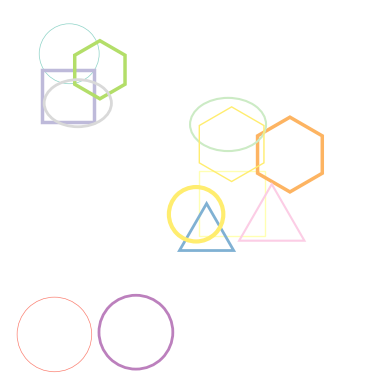[{"shape": "circle", "thickness": 0.5, "radius": 0.39, "center": [0.18, 0.86]}, {"shape": "square", "thickness": 1, "radius": 0.43, "center": [0.602, 0.472]}, {"shape": "square", "thickness": 2.5, "radius": 0.34, "center": [0.176, 0.751]}, {"shape": "circle", "thickness": 0.5, "radius": 0.48, "center": [0.141, 0.131]}, {"shape": "triangle", "thickness": 2, "radius": 0.41, "center": [0.537, 0.39]}, {"shape": "hexagon", "thickness": 2.5, "radius": 0.49, "center": [0.753, 0.599]}, {"shape": "hexagon", "thickness": 2.5, "radius": 0.38, "center": [0.259, 0.819]}, {"shape": "triangle", "thickness": 1.5, "radius": 0.49, "center": [0.706, 0.424]}, {"shape": "oval", "thickness": 2, "radius": 0.44, "center": [0.202, 0.732]}, {"shape": "circle", "thickness": 2, "radius": 0.48, "center": [0.353, 0.137]}, {"shape": "oval", "thickness": 1.5, "radius": 0.49, "center": [0.592, 0.677]}, {"shape": "circle", "thickness": 3, "radius": 0.35, "center": [0.509, 0.443]}, {"shape": "hexagon", "thickness": 1, "radius": 0.48, "center": [0.602, 0.625]}]